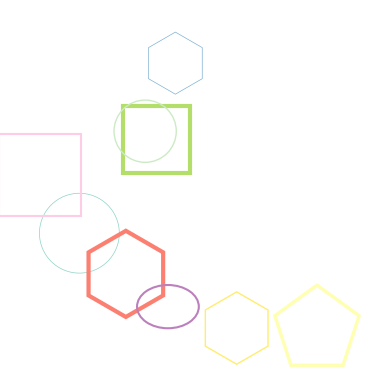[{"shape": "circle", "thickness": 0.5, "radius": 0.52, "center": [0.206, 0.394]}, {"shape": "pentagon", "thickness": 2.5, "radius": 0.58, "center": [0.823, 0.144]}, {"shape": "hexagon", "thickness": 3, "radius": 0.56, "center": [0.327, 0.289]}, {"shape": "hexagon", "thickness": 0.5, "radius": 0.4, "center": [0.456, 0.836]}, {"shape": "square", "thickness": 3, "radius": 0.43, "center": [0.407, 0.637]}, {"shape": "square", "thickness": 1.5, "radius": 0.53, "center": [0.104, 0.545]}, {"shape": "oval", "thickness": 1.5, "radius": 0.4, "center": [0.436, 0.204]}, {"shape": "circle", "thickness": 1, "radius": 0.4, "center": [0.377, 0.659]}, {"shape": "hexagon", "thickness": 1, "radius": 0.47, "center": [0.615, 0.148]}]